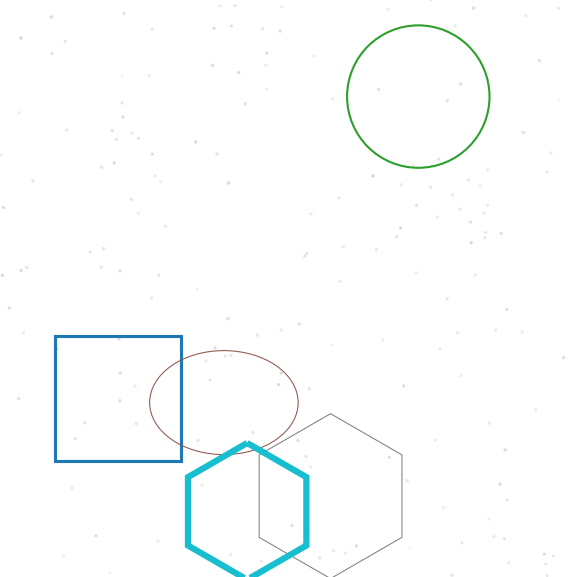[{"shape": "square", "thickness": 1.5, "radius": 0.54, "center": [0.205, 0.309]}, {"shape": "circle", "thickness": 1, "radius": 0.62, "center": [0.724, 0.832]}, {"shape": "oval", "thickness": 0.5, "radius": 0.64, "center": [0.388, 0.302]}, {"shape": "hexagon", "thickness": 0.5, "radius": 0.71, "center": [0.572, 0.14]}, {"shape": "hexagon", "thickness": 3, "radius": 0.59, "center": [0.428, 0.114]}]